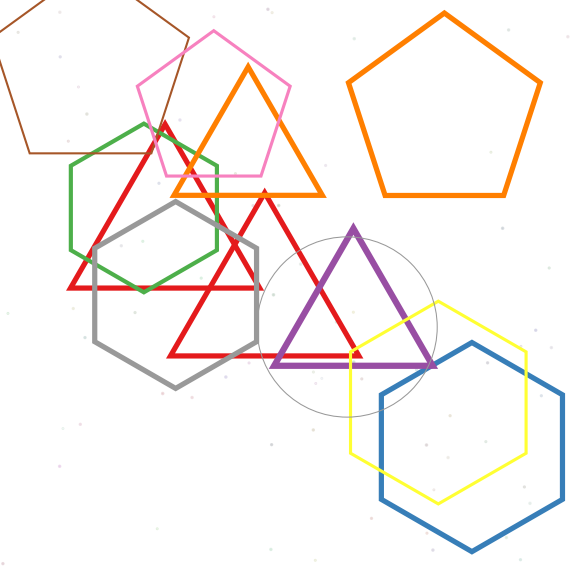[{"shape": "triangle", "thickness": 2.5, "radius": 0.95, "center": [0.286, 0.595]}, {"shape": "triangle", "thickness": 2.5, "radius": 0.94, "center": [0.458, 0.477]}, {"shape": "hexagon", "thickness": 2.5, "radius": 0.91, "center": [0.817, 0.225]}, {"shape": "hexagon", "thickness": 2, "radius": 0.73, "center": [0.249, 0.639]}, {"shape": "triangle", "thickness": 3, "radius": 0.79, "center": [0.612, 0.445]}, {"shape": "pentagon", "thickness": 2.5, "radius": 0.87, "center": [0.769, 0.802]}, {"shape": "triangle", "thickness": 2.5, "radius": 0.74, "center": [0.43, 0.735]}, {"shape": "hexagon", "thickness": 1.5, "radius": 0.88, "center": [0.759, 0.302]}, {"shape": "pentagon", "thickness": 1, "radius": 0.9, "center": [0.157, 0.879]}, {"shape": "pentagon", "thickness": 1.5, "radius": 0.7, "center": [0.37, 0.807]}, {"shape": "circle", "thickness": 0.5, "radius": 0.78, "center": [0.601, 0.433]}, {"shape": "hexagon", "thickness": 2.5, "radius": 0.81, "center": [0.304, 0.488]}]